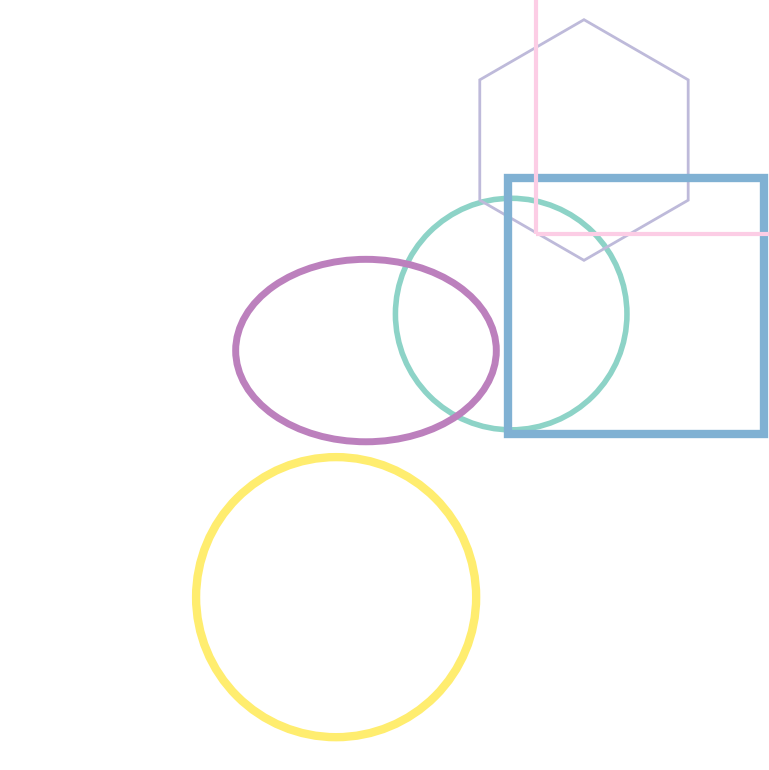[{"shape": "circle", "thickness": 2, "radius": 0.75, "center": [0.664, 0.592]}, {"shape": "hexagon", "thickness": 1, "radius": 0.78, "center": [0.758, 0.818]}, {"shape": "square", "thickness": 3, "radius": 0.83, "center": [0.826, 0.603]}, {"shape": "square", "thickness": 1.5, "radius": 0.87, "center": [0.871, 0.87]}, {"shape": "oval", "thickness": 2.5, "radius": 0.85, "center": [0.475, 0.545]}, {"shape": "circle", "thickness": 3, "radius": 0.91, "center": [0.437, 0.224]}]